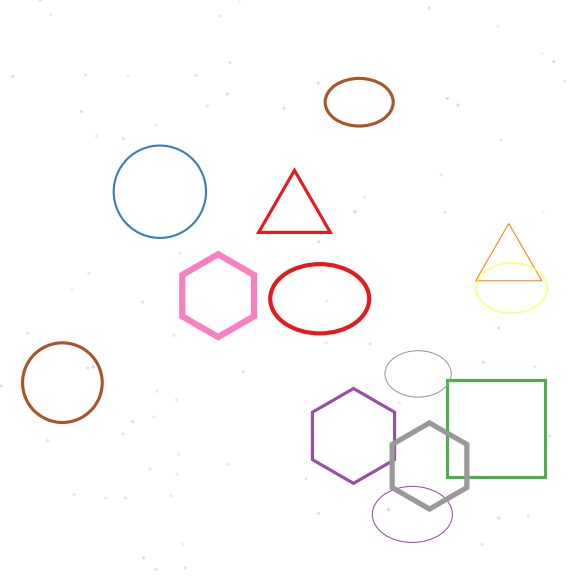[{"shape": "oval", "thickness": 2, "radius": 0.43, "center": [0.554, 0.482]}, {"shape": "triangle", "thickness": 1.5, "radius": 0.36, "center": [0.51, 0.633]}, {"shape": "circle", "thickness": 1, "radius": 0.4, "center": [0.277, 0.667]}, {"shape": "square", "thickness": 1.5, "radius": 0.42, "center": [0.859, 0.257]}, {"shape": "hexagon", "thickness": 1.5, "radius": 0.41, "center": [0.612, 0.244]}, {"shape": "oval", "thickness": 0.5, "radius": 0.35, "center": [0.714, 0.108]}, {"shape": "triangle", "thickness": 0.5, "radius": 0.33, "center": [0.881, 0.546]}, {"shape": "oval", "thickness": 0.5, "radius": 0.31, "center": [0.886, 0.5]}, {"shape": "oval", "thickness": 1.5, "radius": 0.29, "center": [0.622, 0.822]}, {"shape": "circle", "thickness": 1.5, "radius": 0.34, "center": [0.108, 0.337]}, {"shape": "hexagon", "thickness": 3, "radius": 0.36, "center": [0.378, 0.487]}, {"shape": "hexagon", "thickness": 2.5, "radius": 0.37, "center": [0.744, 0.192]}, {"shape": "oval", "thickness": 0.5, "radius": 0.29, "center": [0.724, 0.352]}]